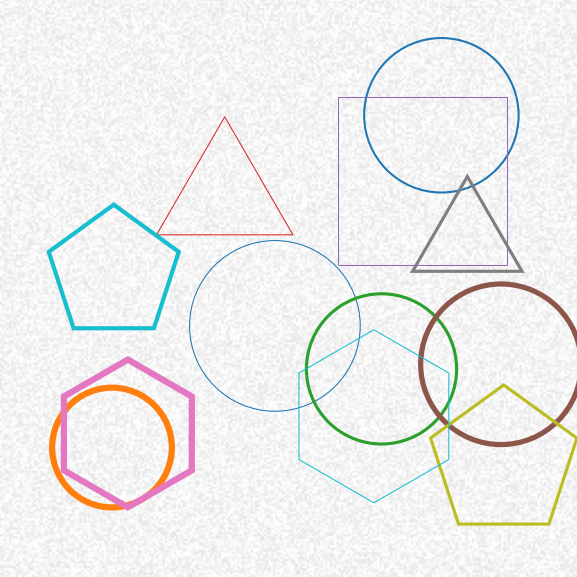[{"shape": "circle", "thickness": 0.5, "radius": 0.74, "center": [0.476, 0.435]}, {"shape": "circle", "thickness": 1, "radius": 0.67, "center": [0.764, 0.8]}, {"shape": "circle", "thickness": 3, "radius": 0.52, "center": [0.194, 0.224]}, {"shape": "circle", "thickness": 1.5, "radius": 0.65, "center": [0.661, 0.36]}, {"shape": "triangle", "thickness": 0.5, "radius": 0.68, "center": [0.389, 0.661]}, {"shape": "square", "thickness": 0.5, "radius": 0.73, "center": [0.732, 0.686]}, {"shape": "circle", "thickness": 2.5, "radius": 0.7, "center": [0.867, 0.368]}, {"shape": "hexagon", "thickness": 3, "radius": 0.64, "center": [0.221, 0.249]}, {"shape": "triangle", "thickness": 1.5, "radius": 0.55, "center": [0.809, 0.584]}, {"shape": "pentagon", "thickness": 1.5, "radius": 0.67, "center": [0.872, 0.199]}, {"shape": "pentagon", "thickness": 2, "radius": 0.59, "center": [0.197, 0.526]}, {"shape": "hexagon", "thickness": 0.5, "radius": 0.75, "center": [0.647, 0.278]}]